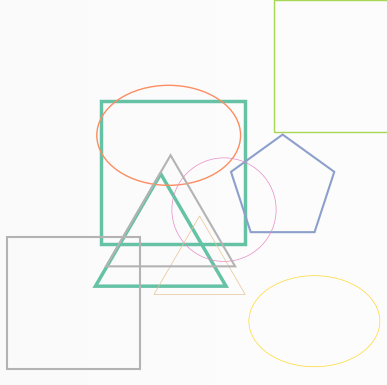[{"shape": "triangle", "thickness": 2.5, "radius": 0.97, "center": [0.415, 0.354]}, {"shape": "square", "thickness": 2.5, "radius": 0.93, "center": [0.447, 0.551]}, {"shape": "oval", "thickness": 1, "radius": 0.93, "center": [0.435, 0.649]}, {"shape": "pentagon", "thickness": 1.5, "radius": 0.7, "center": [0.729, 0.51]}, {"shape": "circle", "thickness": 0.5, "radius": 0.67, "center": [0.578, 0.455]}, {"shape": "square", "thickness": 1, "radius": 0.86, "center": [0.879, 0.828]}, {"shape": "oval", "thickness": 0.5, "radius": 0.84, "center": [0.811, 0.166]}, {"shape": "triangle", "thickness": 0.5, "radius": 0.68, "center": [0.515, 0.303]}, {"shape": "square", "thickness": 1.5, "radius": 0.86, "center": [0.189, 0.214]}, {"shape": "triangle", "thickness": 1.5, "radius": 0.96, "center": [0.44, 0.404]}]